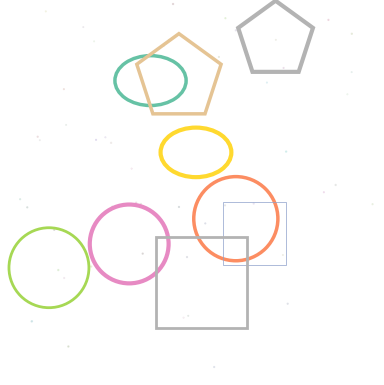[{"shape": "oval", "thickness": 2.5, "radius": 0.46, "center": [0.391, 0.791]}, {"shape": "circle", "thickness": 2.5, "radius": 0.55, "center": [0.613, 0.432]}, {"shape": "square", "thickness": 0.5, "radius": 0.41, "center": [0.662, 0.393]}, {"shape": "circle", "thickness": 3, "radius": 0.51, "center": [0.336, 0.366]}, {"shape": "circle", "thickness": 2, "radius": 0.52, "center": [0.127, 0.305]}, {"shape": "oval", "thickness": 3, "radius": 0.46, "center": [0.509, 0.604]}, {"shape": "pentagon", "thickness": 2.5, "radius": 0.58, "center": [0.465, 0.797]}, {"shape": "pentagon", "thickness": 3, "radius": 0.51, "center": [0.716, 0.896]}, {"shape": "square", "thickness": 2, "radius": 0.59, "center": [0.524, 0.266]}]